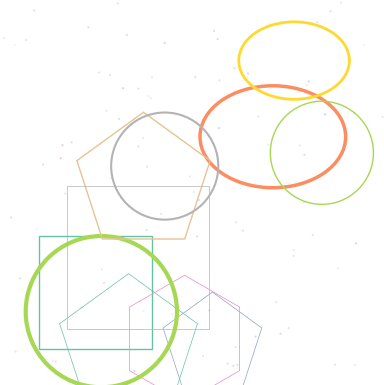[{"shape": "pentagon", "thickness": 0.5, "radius": 0.94, "center": [0.334, 0.101]}, {"shape": "square", "thickness": 1, "radius": 0.73, "center": [0.249, 0.24]}, {"shape": "oval", "thickness": 2.5, "radius": 0.95, "center": [0.709, 0.645]}, {"shape": "pentagon", "thickness": 0.5, "radius": 0.67, "center": [0.552, 0.106]}, {"shape": "hexagon", "thickness": 0.5, "radius": 0.83, "center": [0.479, 0.12]}, {"shape": "circle", "thickness": 3, "radius": 0.98, "center": [0.263, 0.191]}, {"shape": "circle", "thickness": 1, "radius": 0.67, "center": [0.836, 0.603]}, {"shape": "oval", "thickness": 2, "radius": 0.72, "center": [0.764, 0.843]}, {"shape": "pentagon", "thickness": 1, "radius": 0.91, "center": [0.373, 0.526]}, {"shape": "square", "thickness": 0.5, "radius": 0.93, "center": [0.358, 0.332]}, {"shape": "circle", "thickness": 1.5, "radius": 0.7, "center": [0.428, 0.569]}]